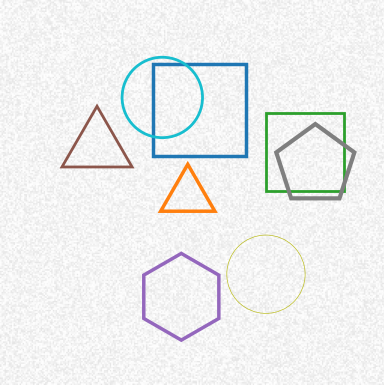[{"shape": "square", "thickness": 2.5, "radius": 0.6, "center": [0.518, 0.714]}, {"shape": "triangle", "thickness": 2.5, "radius": 0.41, "center": [0.488, 0.492]}, {"shape": "square", "thickness": 2, "radius": 0.51, "center": [0.793, 0.605]}, {"shape": "hexagon", "thickness": 2.5, "radius": 0.56, "center": [0.471, 0.229]}, {"shape": "triangle", "thickness": 2, "radius": 0.53, "center": [0.252, 0.619]}, {"shape": "pentagon", "thickness": 3, "radius": 0.53, "center": [0.819, 0.571]}, {"shape": "circle", "thickness": 0.5, "radius": 0.51, "center": [0.691, 0.288]}, {"shape": "circle", "thickness": 2, "radius": 0.52, "center": [0.422, 0.747]}]